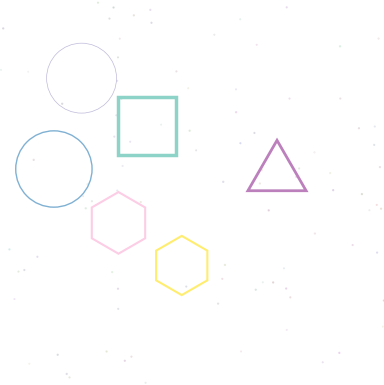[{"shape": "square", "thickness": 2.5, "radius": 0.38, "center": [0.383, 0.672]}, {"shape": "circle", "thickness": 0.5, "radius": 0.45, "center": [0.212, 0.797]}, {"shape": "circle", "thickness": 1, "radius": 0.5, "center": [0.14, 0.561]}, {"shape": "hexagon", "thickness": 1.5, "radius": 0.4, "center": [0.308, 0.421]}, {"shape": "triangle", "thickness": 2, "radius": 0.44, "center": [0.72, 0.548]}, {"shape": "hexagon", "thickness": 1.5, "radius": 0.38, "center": [0.472, 0.31]}]